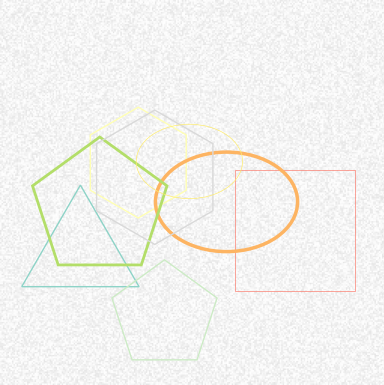[{"shape": "triangle", "thickness": 1, "radius": 0.88, "center": [0.209, 0.343]}, {"shape": "hexagon", "thickness": 1, "radius": 0.72, "center": [0.359, 0.578]}, {"shape": "square", "thickness": 0.5, "radius": 0.78, "center": [0.767, 0.401]}, {"shape": "oval", "thickness": 2.5, "radius": 0.92, "center": [0.588, 0.476]}, {"shape": "pentagon", "thickness": 2, "radius": 0.92, "center": [0.259, 0.46]}, {"shape": "hexagon", "thickness": 1, "radius": 0.87, "center": [0.402, 0.54]}, {"shape": "pentagon", "thickness": 1, "radius": 0.72, "center": [0.427, 0.181]}, {"shape": "oval", "thickness": 0.5, "radius": 0.69, "center": [0.492, 0.581]}]